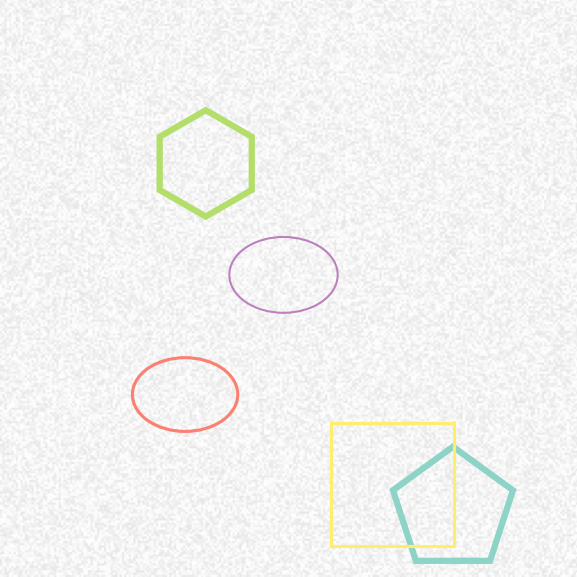[{"shape": "pentagon", "thickness": 3, "radius": 0.55, "center": [0.784, 0.116]}, {"shape": "oval", "thickness": 1.5, "radius": 0.46, "center": [0.32, 0.316]}, {"shape": "hexagon", "thickness": 3, "radius": 0.46, "center": [0.356, 0.716]}, {"shape": "oval", "thickness": 1, "radius": 0.47, "center": [0.491, 0.523]}, {"shape": "square", "thickness": 1.5, "radius": 0.53, "center": [0.68, 0.161]}]